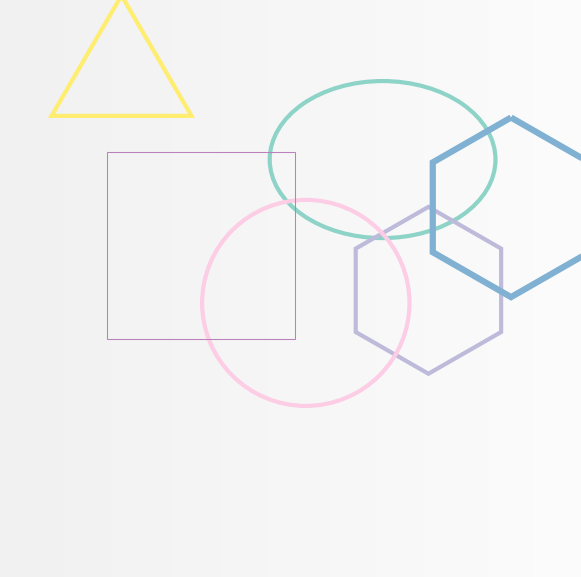[{"shape": "oval", "thickness": 2, "radius": 0.97, "center": [0.658, 0.723]}, {"shape": "hexagon", "thickness": 2, "radius": 0.72, "center": [0.737, 0.496]}, {"shape": "hexagon", "thickness": 3, "radius": 0.78, "center": [0.879, 0.64]}, {"shape": "circle", "thickness": 2, "radius": 0.89, "center": [0.526, 0.475]}, {"shape": "square", "thickness": 0.5, "radius": 0.81, "center": [0.345, 0.574]}, {"shape": "triangle", "thickness": 2, "radius": 0.7, "center": [0.209, 0.868]}]